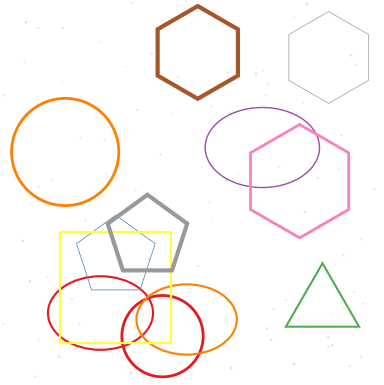[{"shape": "circle", "thickness": 2, "radius": 0.53, "center": [0.422, 0.127]}, {"shape": "oval", "thickness": 1.5, "radius": 0.68, "center": [0.261, 0.187]}, {"shape": "pentagon", "thickness": 0.5, "radius": 0.54, "center": [0.301, 0.334]}, {"shape": "triangle", "thickness": 1.5, "radius": 0.55, "center": [0.838, 0.206]}, {"shape": "oval", "thickness": 1, "radius": 0.74, "center": [0.681, 0.617]}, {"shape": "circle", "thickness": 2, "radius": 0.7, "center": [0.169, 0.605]}, {"shape": "oval", "thickness": 1.5, "radius": 0.65, "center": [0.485, 0.17]}, {"shape": "square", "thickness": 1.5, "radius": 0.72, "center": [0.3, 0.254]}, {"shape": "hexagon", "thickness": 3, "radius": 0.6, "center": [0.514, 0.864]}, {"shape": "hexagon", "thickness": 2, "radius": 0.74, "center": [0.778, 0.529]}, {"shape": "hexagon", "thickness": 0.5, "radius": 0.6, "center": [0.854, 0.851]}, {"shape": "pentagon", "thickness": 3, "radius": 0.54, "center": [0.383, 0.386]}]